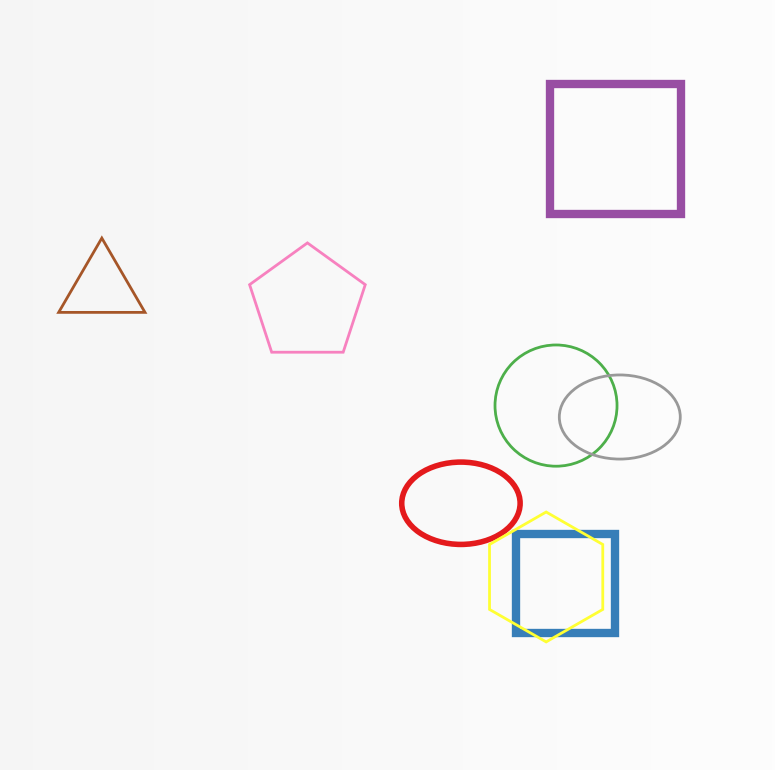[{"shape": "oval", "thickness": 2, "radius": 0.38, "center": [0.595, 0.346]}, {"shape": "square", "thickness": 3, "radius": 0.32, "center": [0.73, 0.242]}, {"shape": "circle", "thickness": 1, "radius": 0.39, "center": [0.717, 0.473]}, {"shape": "square", "thickness": 3, "radius": 0.42, "center": [0.795, 0.806]}, {"shape": "hexagon", "thickness": 1, "radius": 0.42, "center": [0.705, 0.251]}, {"shape": "triangle", "thickness": 1, "radius": 0.32, "center": [0.131, 0.626]}, {"shape": "pentagon", "thickness": 1, "radius": 0.39, "center": [0.397, 0.606]}, {"shape": "oval", "thickness": 1, "radius": 0.39, "center": [0.8, 0.458]}]